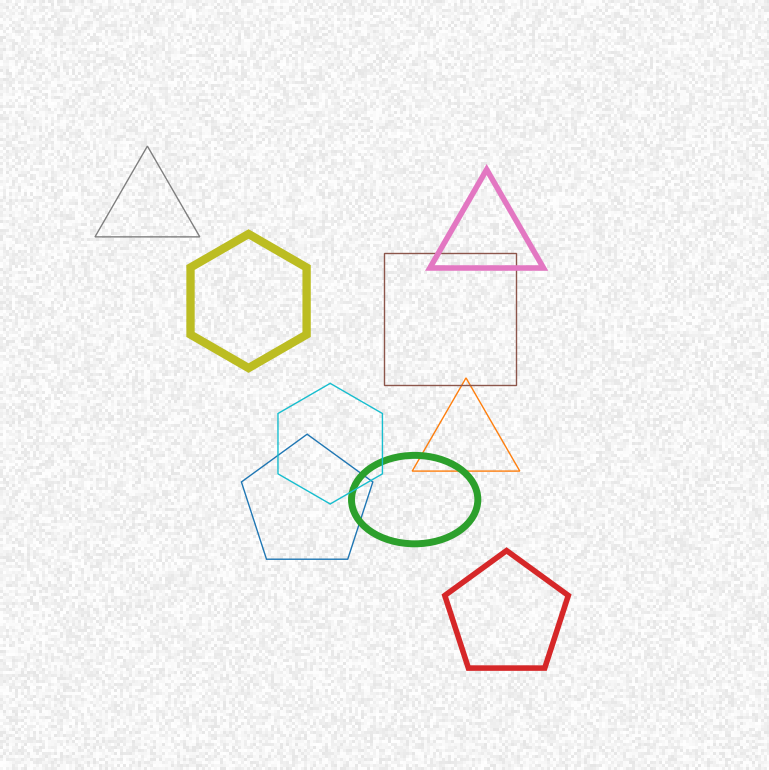[{"shape": "pentagon", "thickness": 0.5, "radius": 0.45, "center": [0.399, 0.346]}, {"shape": "triangle", "thickness": 0.5, "radius": 0.4, "center": [0.605, 0.429]}, {"shape": "oval", "thickness": 2.5, "radius": 0.41, "center": [0.539, 0.351]}, {"shape": "pentagon", "thickness": 2, "radius": 0.42, "center": [0.658, 0.201]}, {"shape": "square", "thickness": 0.5, "radius": 0.43, "center": [0.584, 0.586]}, {"shape": "triangle", "thickness": 2, "radius": 0.43, "center": [0.632, 0.695]}, {"shape": "triangle", "thickness": 0.5, "radius": 0.39, "center": [0.191, 0.732]}, {"shape": "hexagon", "thickness": 3, "radius": 0.44, "center": [0.323, 0.609]}, {"shape": "hexagon", "thickness": 0.5, "radius": 0.39, "center": [0.429, 0.424]}]